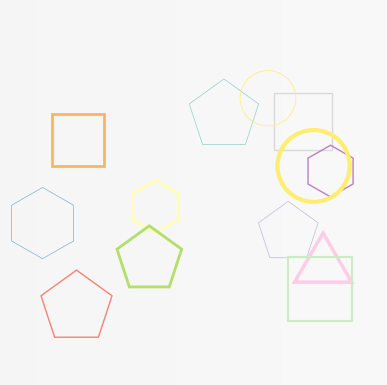[{"shape": "pentagon", "thickness": 0.5, "radius": 0.47, "center": [0.578, 0.701]}, {"shape": "hexagon", "thickness": 2, "radius": 0.34, "center": [0.401, 0.464]}, {"shape": "pentagon", "thickness": 0.5, "radius": 0.4, "center": [0.744, 0.396]}, {"shape": "pentagon", "thickness": 1, "radius": 0.48, "center": [0.197, 0.202]}, {"shape": "hexagon", "thickness": 0.5, "radius": 0.46, "center": [0.11, 0.421]}, {"shape": "square", "thickness": 2, "radius": 0.33, "center": [0.202, 0.637]}, {"shape": "pentagon", "thickness": 2, "radius": 0.44, "center": [0.385, 0.326]}, {"shape": "triangle", "thickness": 2.5, "radius": 0.43, "center": [0.834, 0.31]}, {"shape": "square", "thickness": 1, "radius": 0.37, "center": [0.781, 0.684]}, {"shape": "hexagon", "thickness": 1, "radius": 0.34, "center": [0.853, 0.556]}, {"shape": "square", "thickness": 1.5, "radius": 0.41, "center": [0.827, 0.249]}, {"shape": "circle", "thickness": 0.5, "radius": 0.36, "center": [0.692, 0.745]}, {"shape": "circle", "thickness": 3, "radius": 0.47, "center": [0.809, 0.569]}]